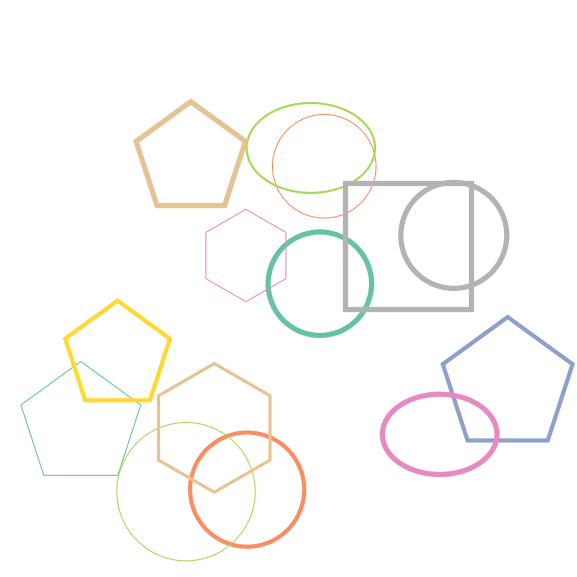[{"shape": "pentagon", "thickness": 0.5, "radius": 0.55, "center": [0.14, 0.264]}, {"shape": "circle", "thickness": 2.5, "radius": 0.45, "center": [0.554, 0.508]}, {"shape": "circle", "thickness": 2, "radius": 0.49, "center": [0.428, 0.151]}, {"shape": "circle", "thickness": 0.5, "radius": 0.45, "center": [0.561, 0.711]}, {"shape": "pentagon", "thickness": 2, "radius": 0.59, "center": [0.879, 0.332]}, {"shape": "hexagon", "thickness": 0.5, "radius": 0.4, "center": [0.426, 0.557]}, {"shape": "oval", "thickness": 2.5, "radius": 0.5, "center": [0.761, 0.247]}, {"shape": "oval", "thickness": 1, "radius": 0.56, "center": [0.538, 0.743]}, {"shape": "circle", "thickness": 0.5, "radius": 0.6, "center": [0.322, 0.148]}, {"shape": "pentagon", "thickness": 2, "radius": 0.48, "center": [0.204, 0.383]}, {"shape": "pentagon", "thickness": 2.5, "radius": 0.5, "center": [0.33, 0.724]}, {"shape": "hexagon", "thickness": 1.5, "radius": 0.56, "center": [0.371, 0.258]}, {"shape": "square", "thickness": 2.5, "radius": 0.55, "center": [0.707, 0.573]}, {"shape": "circle", "thickness": 2.5, "radius": 0.46, "center": [0.786, 0.592]}]